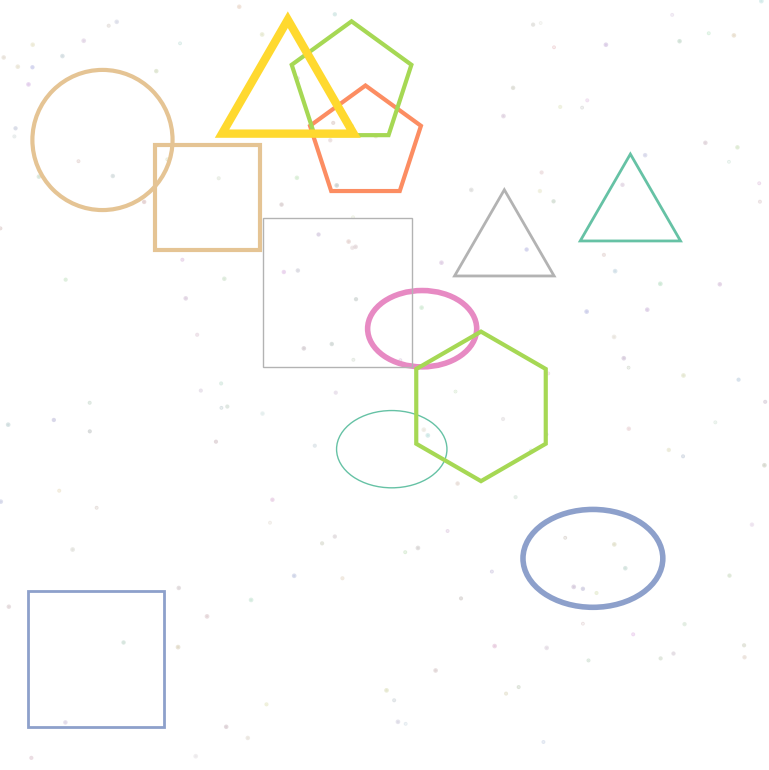[{"shape": "triangle", "thickness": 1, "radius": 0.38, "center": [0.819, 0.725]}, {"shape": "oval", "thickness": 0.5, "radius": 0.36, "center": [0.509, 0.417]}, {"shape": "pentagon", "thickness": 1.5, "radius": 0.38, "center": [0.475, 0.813]}, {"shape": "square", "thickness": 1, "radius": 0.44, "center": [0.125, 0.144]}, {"shape": "oval", "thickness": 2, "radius": 0.45, "center": [0.77, 0.275]}, {"shape": "oval", "thickness": 2, "radius": 0.35, "center": [0.548, 0.573]}, {"shape": "pentagon", "thickness": 1.5, "radius": 0.41, "center": [0.457, 0.891]}, {"shape": "hexagon", "thickness": 1.5, "radius": 0.49, "center": [0.625, 0.472]}, {"shape": "triangle", "thickness": 3, "radius": 0.49, "center": [0.374, 0.876]}, {"shape": "square", "thickness": 1.5, "radius": 0.34, "center": [0.269, 0.743]}, {"shape": "circle", "thickness": 1.5, "radius": 0.46, "center": [0.133, 0.818]}, {"shape": "square", "thickness": 0.5, "radius": 0.48, "center": [0.438, 0.621]}, {"shape": "triangle", "thickness": 1, "radius": 0.37, "center": [0.655, 0.679]}]